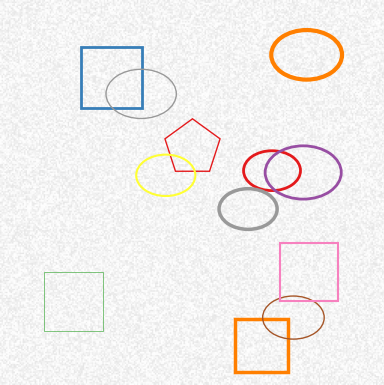[{"shape": "oval", "thickness": 2, "radius": 0.37, "center": [0.707, 0.557]}, {"shape": "pentagon", "thickness": 1, "radius": 0.38, "center": [0.5, 0.616]}, {"shape": "square", "thickness": 2, "radius": 0.4, "center": [0.289, 0.798]}, {"shape": "square", "thickness": 0.5, "radius": 0.39, "center": [0.191, 0.217]}, {"shape": "oval", "thickness": 2, "radius": 0.49, "center": [0.788, 0.552]}, {"shape": "square", "thickness": 2.5, "radius": 0.35, "center": [0.679, 0.102]}, {"shape": "oval", "thickness": 3, "radius": 0.46, "center": [0.796, 0.858]}, {"shape": "oval", "thickness": 1.5, "radius": 0.38, "center": [0.431, 0.545]}, {"shape": "oval", "thickness": 1, "radius": 0.4, "center": [0.762, 0.175]}, {"shape": "square", "thickness": 1.5, "radius": 0.38, "center": [0.803, 0.294]}, {"shape": "oval", "thickness": 2.5, "radius": 0.38, "center": [0.644, 0.457]}, {"shape": "oval", "thickness": 1, "radius": 0.46, "center": [0.367, 0.756]}]